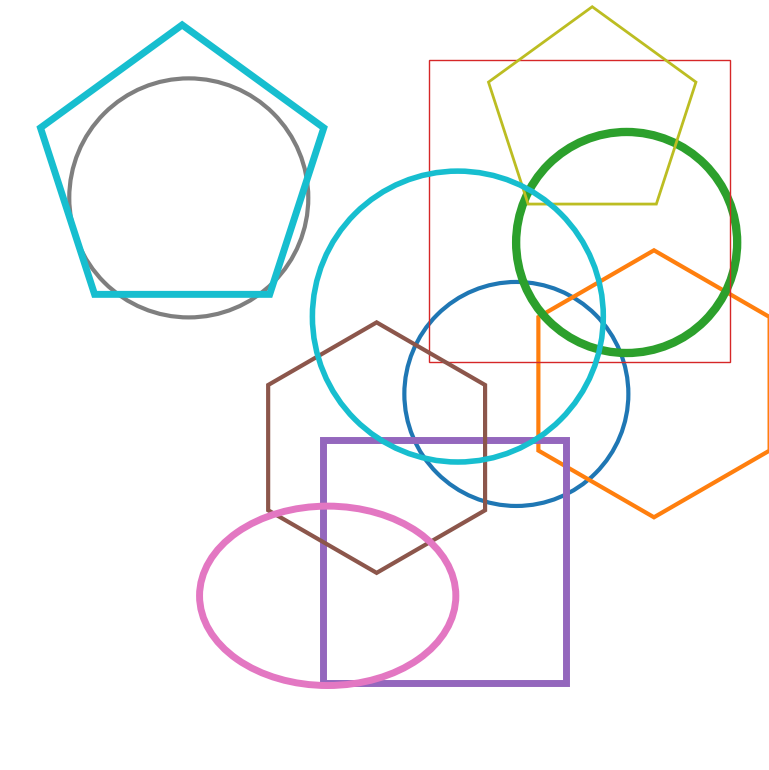[{"shape": "circle", "thickness": 1.5, "radius": 0.73, "center": [0.671, 0.488]}, {"shape": "hexagon", "thickness": 1.5, "radius": 0.87, "center": [0.849, 0.502]}, {"shape": "circle", "thickness": 3, "radius": 0.72, "center": [0.814, 0.685]}, {"shape": "square", "thickness": 0.5, "radius": 0.98, "center": [0.753, 0.726]}, {"shape": "square", "thickness": 2.5, "radius": 0.79, "center": [0.577, 0.271]}, {"shape": "hexagon", "thickness": 1.5, "radius": 0.81, "center": [0.489, 0.419]}, {"shape": "oval", "thickness": 2.5, "radius": 0.83, "center": [0.426, 0.226]}, {"shape": "circle", "thickness": 1.5, "radius": 0.78, "center": [0.245, 0.743]}, {"shape": "pentagon", "thickness": 1, "radius": 0.71, "center": [0.769, 0.85]}, {"shape": "pentagon", "thickness": 2.5, "radius": 0.97, "center": [0.237, 0.774]}, {"shape": "circle", "thickness": 2, "radius": 0.94, "center": [0.595, 0.589]}]